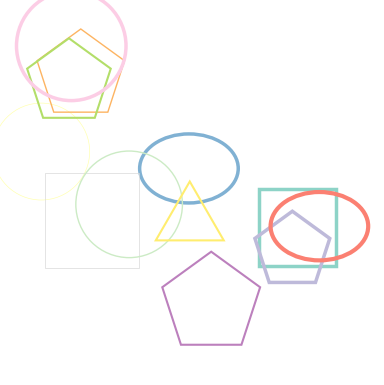[{"shape": "square", "thickness": 2.5, "radius": 0.5, "center": [0.773, 0.409]}, {"shape": "circle", "thickness": 0.5, "radius": 0.63, "center": [0.107, 0.606]}, {"shape": "pentagon", "thickness": 2.5, "radius": 0.51, "center": [0.759, 0.349]}, {"shape": "oval", "thickness": 3, "radius": 0.63, "center": [0.83, 0.412]}, {"shape": "oval", "thickness": 2.5, "radius": 0.64, "center": [0.491, 0.562]}, {"shape": "pentagon", "thickness": 1, "radius": 0.6, "center": [0.21, 0.805]}, {"shape": "pentagon", "thickness": 1.5, "radius": 0.57, "center": [0.179, 0.786]}, {"shape": "circle", "thickness": 2.5, "radius": 0.71, "center": [0.185, 0.881]}, {"shape": "square", "thickness": 0.5, "radius": 0.61, "center": [0.239, 0.427]}, {"shape": "pentagon", "thickness": 1.5, "radius": 0.67, "center": [0.549, 0.213]}, {"shape": "circle", "thickness": 1, "radius": 0.69, "center": [0.335, 0.469]}, {"shape": "triangle", "thickness": 1.5, "radius": 0.51, "center": [0.493, 0.427]}]